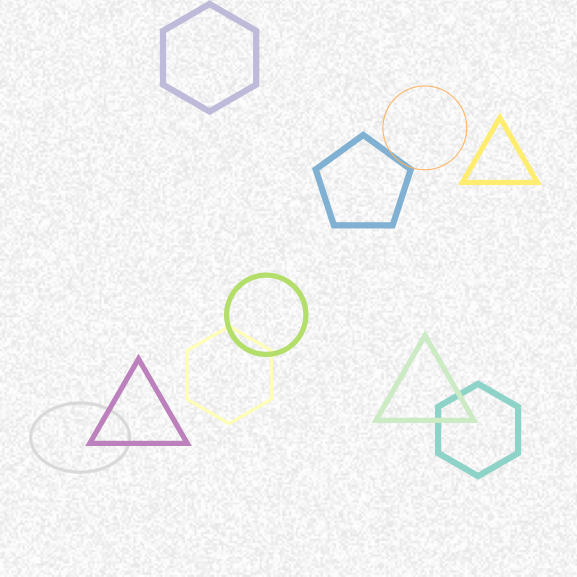[{"shape": "hexagon", "thickness": 3, "radius": 0.4, "center": [0.828, 0.255]}, {"shape": "hexagon", "thickness": 1.5, "radius": 0.42, "center": [0.397, 0.35]}, {"shape": "hexagon", "thickness": 3, "radius": 0.47, "center": [0.363, 0.899]}, {"shape": "pentagon", "thickness": 3, "radius": 0.43, "center": [0.629, 0.679]}, {"shape": "circle", "thickness": 0.5, "radius": 0.36, "center": [0.736, 0.778]}, {"shape": "circle", "thickness": 2.5, "radius": 0.34, "center": [0.461, 0.454]}, {"shape": "oval", "thickness": 1.5, "radius": 0.43, "center": [0.139, 0.241]}, {"shape": "triangle", "thickness": 2.5, "radius": 0.49, "center": [0.24, 0.28]}, {"shape": "triangle", "thickness": 2.5, "radius": 0.49, "center": [0.736, 0.32]}, {"shape": "triangle", "thickness": 2.5, "radius": 0.37, "center": [0.866, 0.721]}]